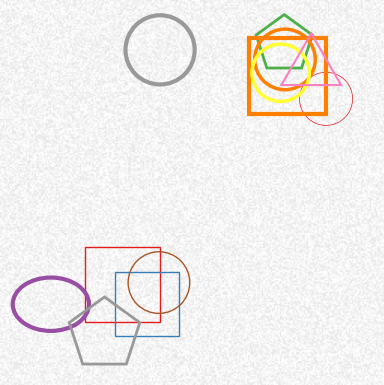[{"shape": "circle", "thickness": 0.5, "radius": 0.35, "center": [0.847, 0.743]}, {"shape": "square", "thickness": 1, "radius": 0.48, "center": [0.319, 0.261]}, {"shape": "square", "thickness": 1, "radius": 0.42, "center": [0.382, 0.21]}, {"shape": "pentagon", "thickness": 2, "radius": 0.38, "center": [0.738, 0.885]}, {"shape": "oval", "thickness": 3, "radius": 0.5, "center": [0.132, 0.21]}, {"shape": "square", "thickness": 3, "radius": 0.5, "center": [0.747, 0.803]}, {"shape": "circle", "thickness": 2.5, "radius": 0.39, "center": [0.74, 0.846]}, {"shape": "circle", "thickness": 2.5, "radius": 0.37, "center": [0.729, 0.811]}, {"shape": "circle", "thickness": 1, "radius": 0.4, "center": [0.413, 0.266]}, {"shape": "triangle", "thickness": 1.5, "radius": 0.45, "center": [0.808, 0.824]}, {"shape": "pentagon", "thickness": 2, "radius": 0.48, "center": [0.271, 0.132]}, {"shape": "circle", "thickness": 3, "radius": 0.45, "center": [0.416, 0.87]}]